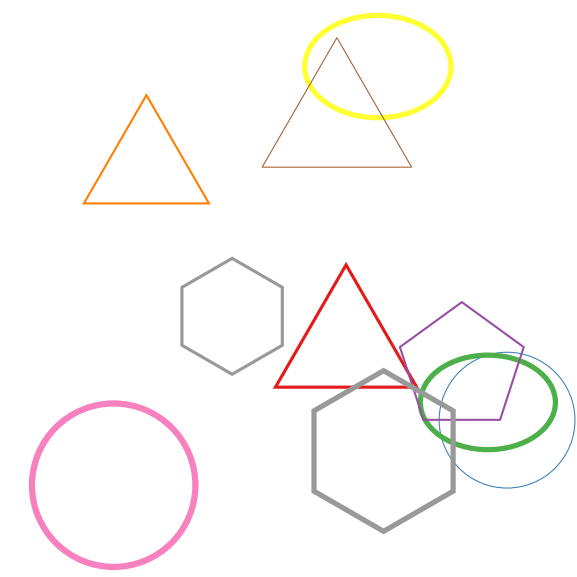[{"shape": "triangle", "thickness": 1.5, "radius": 0.71, "center": [0.599, 0.399]}, {"shape": "circle", "thickness": 0.5, "radius": 0.59, "center": [0.878, 0.272]}, {"shape": "oval", "thickness": 2.5, "radius": 0.58, "center": [0.845, 0.302]}, {"shape": "pentagon", "thickness": 1, "radius": 0.56, "center": [0.8, 0.363]}, {"shape": "triangle", "thickness": 1, "radius": 0.63, "center": [0.254, 0.709]}, {"shape": "oval", "thickness": 2.5, "radius": 0.63, "center": [0.654, 0.884]}, {"shape": "triangle", "thickness": 0.5, "radius": 0.75, "center": [0.583, 0.784]}, {"shape": "circle", "thickness": 3, "radius": 0.71, "center": [0.197, 0.159]}, {"shape": "hexagon", "thickness": 1.5, "radius": 0.5, "center": [0.402, 0.451]}, {"shape": "hexagon", "thickness": 2.5, "radius": 0.7, "center": [0.664, 0.218]}]